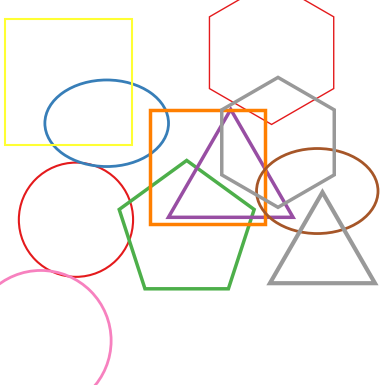[{"shape": "hexagon", "thickness": 1, "radius": 0.93, "center": [0.705, 0.863]}, {"shape": "circle", "thickness": 1.5, "radius": 0.74, "center": [0.197, 0.429]}, {"shape": "oval", "thickness": 2, "radius": 0.8, "center": [0.277, 0.68]}, {"shape": "pentagon", "thickness": 2.5, "radius": 0.92, "center": [0.485, 0.399]}, {"shape": "triangle", "thickness": 2.5, "radius": 0.93, "center": [0.599, 0.529]}, {"shape": "square", "thickness": 2.5, "radius": 0.74, "center": [0.539, 0.567]}, {"shape": "square", "thickness": 1.5, "radius": 0.82, "center": [0.178, 0.787]}, {"shape": "oval", "thickness": 2, "radius": 0.79, "center": [0.824, 0.504]}, {"shape": "circle", "thickness": 2, "radius": 0.91, "center": [0.106, 0.115]}, {"shape": "triangle", "thickness": 3, "radius": 0.79, "center": [0.838, 0.343]}, {"shape": "hexagon", "thickness": 2.5, "radius": 0.84, "center": [0.722, 0.63]}]